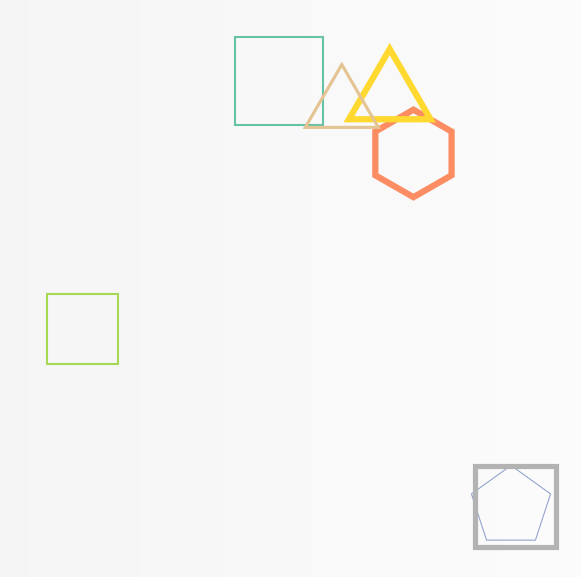[{"shape": "square", "thickness": 1, "radius": 0.38, "center": [0.479, 0.859]}, {"shape": "hexagon", "thickness": 3, "radius": 0.38, "center": [0.711, 0.733]}, {"shape": "pentagon", "thickness": 0.5, "radius": 0.36, "center": [0.879, 0.122]}, {"shape": "square", "thickness": 1, "radius": 0.3, "center": [0.142, 0.429]}, {"shape": "triangle", "thickness": 3, "radius": 0.41, "center": [0.67, 0.833]}, {"shape": "triangle", "thickness": 1.5, "radius": 0.36, "center": [0.588, 0.815]}, {"shape": "square", "thickness": 2.5, "radius": 0.35, "center": [0.887, 0.122]}]